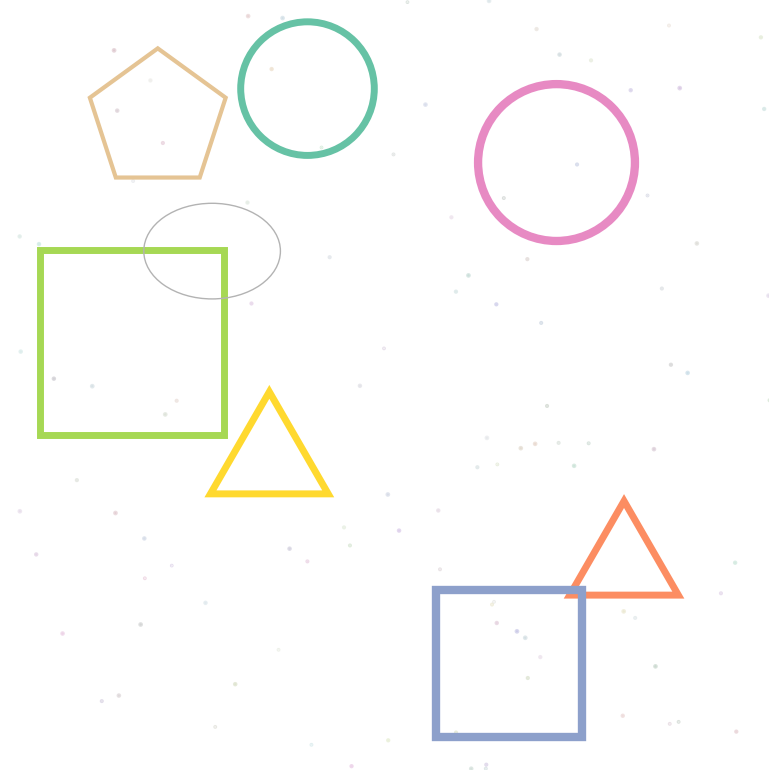[{"shape": "circle", "thickness": 2.5, "radius": 0.43, "center": [0.399, 0.885]}, {"shape": "triangle", "thickness": 2.5, "radius": 0.41, "center": [0.81, 0.268]}, {"shape": "square", "thickness": 3, "radius": 0.47, "center": [0.661, 0.138]}, {"shape": "circle", "thickness": 3, "radius": 0.51, "center": [0.723, 0.789]}, {"shape": "square", "thickness": 2.5, "radius": 0.6, "center": [0.171, 0.555]}, {"shape": "triangle", "thickness": 2.5, "radius": 0.44, "center": [0.35, 0.403]}, {"shape": "pentagon", "thickness": 1.5, "radius": 0.46, "center": [0.205, 0.844]}, {"shape": "oval", "thickness": 0.5, "radius": 0.44, "center": [0.275, 0.674]}]